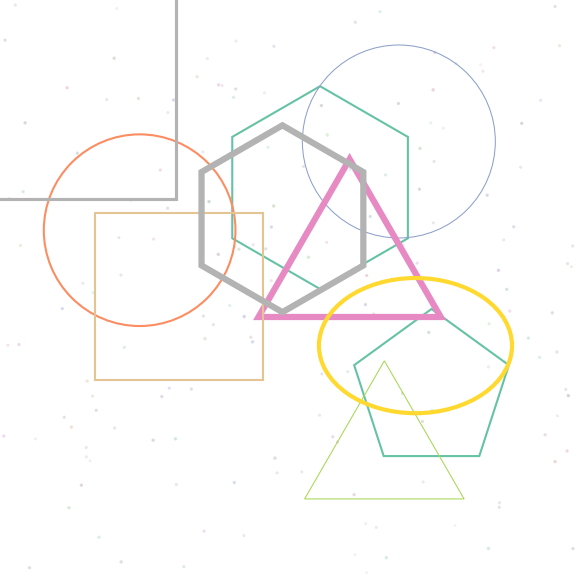[{"shape": "pentagon", "thickness": 1, "radius": 0.7, "center": [0.747, 0.323]}, {"shape": "hexagon", "thickness": 1, "radius": 0.88, "center": [0.554, 0.674]}, {"shape": "circle", "thickness": 1, "radius": 0.83, "center": [0.242, 0.601]}, {"shape": "circle", "thickness": 0.5, "radius": 0.84, "center": [0.691, 0.754]}, {"shape": "triangle", "thickness": 3, "radius": 0.91, "center": [0.605, 0.541]}, {"shape": "triangle", "thickness": 0.5, "radius": 0.8, "center": [0.666, 0.215]}, {"shape": "oval", "thickness": 2, "radius": 0.84, "center": [0.719, 0.401]}, {"shape": "square", "thickness": 1, "radius": 0.73, "center": [0.31, 0.486]}, {"shape": "square", "thickness": 1.5, "radius": 0.95, "center": [0.115, 0.845]}, {"shape": "hexagon", "thickness": 3, "radius": 0.81, "center": [0.489, 0.62]}]